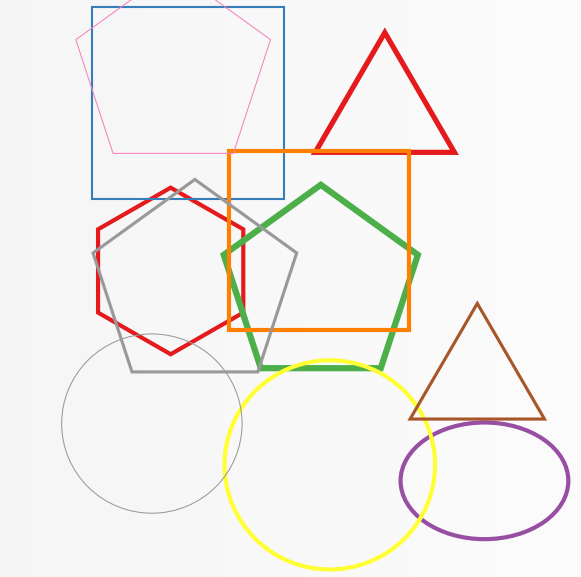[{"shape": "triangle", "thickness": 2.5, "radius": 0.69, "center": [0.662, 0.804]}, {"shape": "hexagon", "thickness": 2, "radius": 0.72, "center": [0.294, 0.53]}, {"shape": "square", "thickness": 1, "radius": 0.83, "center": [0.323, 0.821]}, {"shape": "pentagon", "thickness": 3, "radius": 0.88, "center": [0.552, 0.504]}, {"shape": "oval", "thickness": 2, "radius": 0.72, "center": [0.833, 0.167]}, {"shape": "square", "thickness": 2, "radius": 0.77, "center": [0.548, 0.583]}, {"shape": "circle", "thickness": 2, "radius": 0.91, "center": [0.567, 0.194]}, {"shape": "triangle", "thickness": 1.5, "radius": 0.67, "center": [0.821, 0.34]}, {"shape": "pentagon", "thickness": 0.5, "radius": 0.88, "center": [0.298, 0.876]}, {"shape": "circle", "thickness": 0.5, "radius": 0.78, "center": [0.261, 0.266]}, {"shape": "pentagon", "thickness": 1.5, "radius": 0.92, "center": [0.335, 0.504]}]